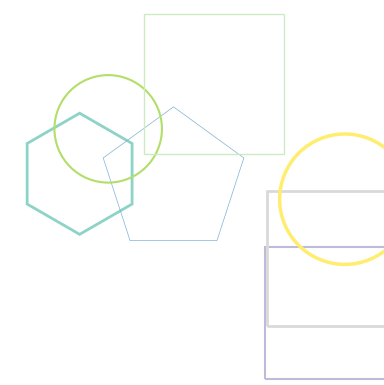[{"shape": "hexagon", "thickness": 2, "radius": 0.79, "center": [0.207, 0.549]}, {"shape": "square", "thickness": 1.5, "radius": 0.86, "center": [0.86, 0.187]}, {"shape": "pentagon", "thickness": 0.5, "radius": 0.96, "center": [0.451, 0.53]}, {"shape": "circle", "thickness": 1.5, "radius": 0.7, "center": [0.281, 0.665]}, {"shape": "square", "thickness": 2, "radius": 0.87, "center": [0.869, 0.329]}, {"shape": "square", "thickness": 1, "radius": 0.91, "center": [0.556, 0.781]}, {"shape": "circle", "thickness": 2.5, "radius": 0.85, "center": [0.896, 0.483]}]